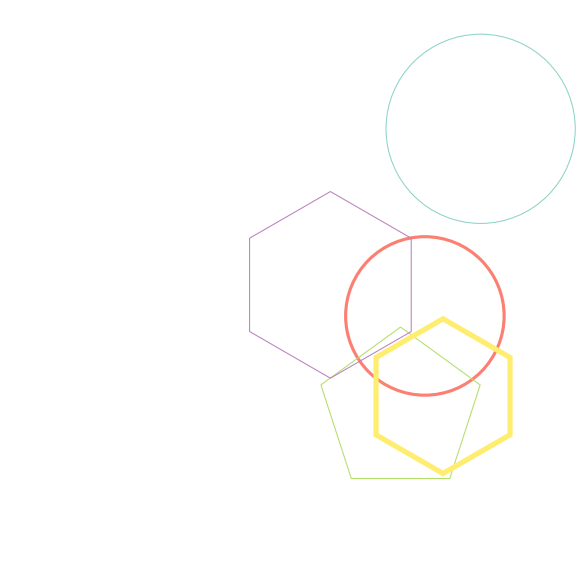[{"shape": "circle", "thickness": 0.5, "radius": 0.82, "center": [0.832, 0.776]}, {"shape": "circle", "thickness": 1.5, "radius": 0.69, "center": [0.736, 0.452]}, {"shape": "pentagon", "thickness": 0.5, "radius": 0.73, "center": [0.694, 0.288]}, {"shape": "hexagon", "thickness": 0.5, "radius": 0.81, "center": [0.572, 0.506]}, {"shape": "hexagon", "thickness": 2.5, "radius": 0.67, "center": [0.767, 0.313]}]